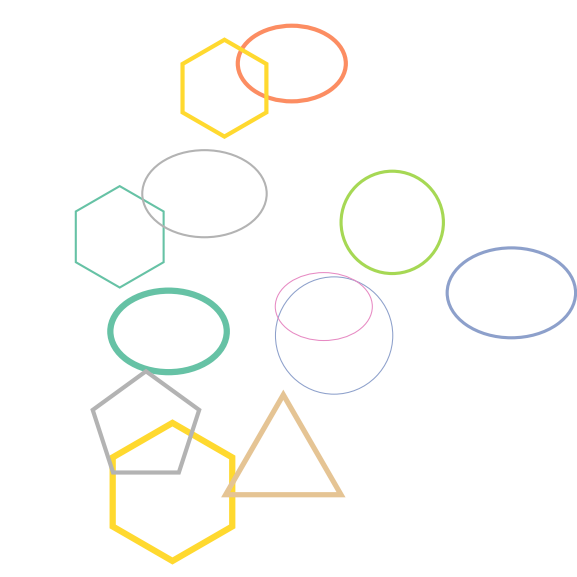[{"shape": "oval", "thickness": 3, "radius": 0.5, "center": [0.292, 0.425]}, {"shape": "hexagon", "thickness": 1, "radius": 0.44, "center": [0.207, 0.589]}, {"shape": "oval", "thickness": 2, "radius": 0.47, "center": [0.505, 0.889]}, {"shape": "oval", "thickness": 1.5, "radius": 0.56, "center": [0.886, 0.492]}, {"shape": "circle", "thickness": 0.5, "radius": 0.51, "center": [0.579, 0.418]}, {"shape": "oval", "thickness": 0.5, "radius": 0.42, "center": [0.561, 0.468]}, {"shape": "circle", "thickness": 1.5, "radius": 0.44, "center": [0.679, 0.614]}, {"shape": "hexagon", "thickness": 3, "radius": 0.6, "center": [0.299, 0.147]}, {"shape": "hexagon", "thickness": 2, "radius": 0.42, "center": [0.389, 0.846]}, {"shape": "triangle", "thickness": 2.5, "radius": 0.58, "center": [0.491, 0.2]}, {"shape": "oval", "thickness": 1, "radius": 0.54, "center": [0.354, 0.664]}, {"shape": "pentagon", "thickness": 2, "radius": 0.48, "center": [0.253, 0.259]}]